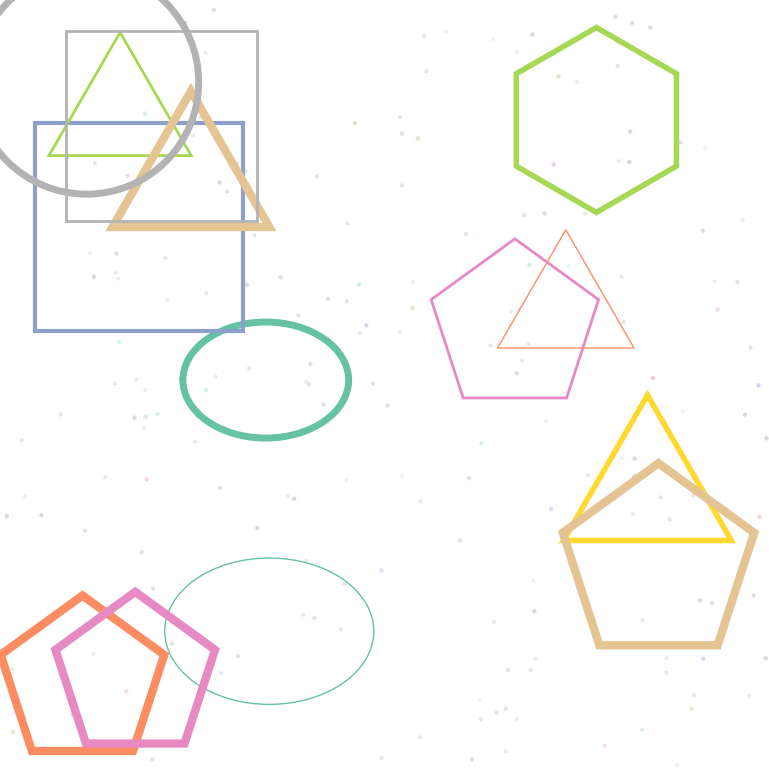[{"shape": "oval", "thickness": 2.5, "radius": 0.54, "center": [0.345, 0.506]}, {"shape": "oval", "thickness": 0.5, "radius": 0.68, "center": [0.35, 0.18]}, {"shape": "triangle", "thickness": 0.5, "radius": 0.51, "center": [0.735, 0.599]}, {"shape": "pentagon", "thickness": 3, "radius": 0.56, "center": [0.107, 0.115]}, {"shape": "square", "thickness": 1.5, "radius": 0.68, "center": [0.181, 0.706]}, {"shape": "pentagon", "thickness": 1, "radius": 0.57, "center": [0.669, 0.576]}, {"shape": "pentagon", "thickness": 3, "radius": 0.54, "center": [0.176, 0.122]}, {"shape": "triangle", "thickness": 1, "radius": 0.53, "center": [0.156, 0.851]}, {"shape": "hexagon", "thickness": 2, "radius": 0.6, "center": [0.775, 0.844]}, {"shape": "triangle", "thickness": 2, "radius": 0.63, "center": [0.841, 0.361]}, {"shape": "pentagon", "thickness": 3, "radius": 0.65, "center": [0.855, 0.268]}, {"shape": "triangle", "thickness": 3, "radius": 0.59, "center": [0.248, 0.764]}, {"shape": "square", "thickness": 1, "radius": 0.62, "center": [0.21, 0.837]}, {"shape": "circle", "thickness": 2.5, "radius": 0.73, "center": [0.113, 0.893]}]